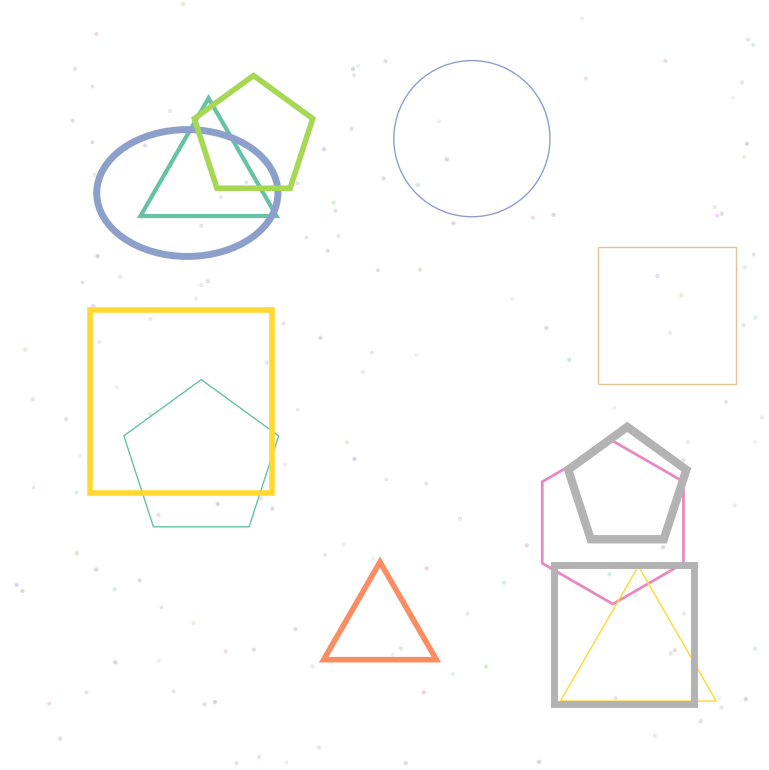[{"shape": "pentagon", "thickness": 0.5, "radius": 0.53, "center": [0.261, 0.401]}, {"shape": "triangle", "thickness": 1.5, "radius": 0.51, "center": [0.271, 0.77]}, {"shape": "triangle", "thickness": 2, "radius": 0.42, "center": [0.494, 0.186]}, {"shape": "circle", "thickness": 0.5, "radius": 0.51, "center": [0.613, 0.82]}, {"shape": "oval", "thickness": 2.5, "radius": 0.59, "center": [0.243, 0.749]}, {"shape": "hexagon", "thickness": 1, "radius": 0.53, "center": [0.796, 0.321]}, {"shape": "pentagon", "thickness": 2, "radius": 0.4, "center": [0.329, 0.821]}, {"shape": "square", "thickness": 2, "radius": 0.59, "center": [0.235, 0.478]}, {"shape": "triangle", "thickness": 0.5, "radius": 0.58, "center": [0.829, 0.148]}, {"shape": "square", "thickness": 0.5, "radius": 0.45, "center": [0.866, 0.59]}, {"shape": "square", "thickness": 2.5, "radius": 0.45, "center": [0.81, 0.176]}, {"shape": "pentagon", "thickness": 3, "radius": 0.4, "center": [0.815, 0.365]}]